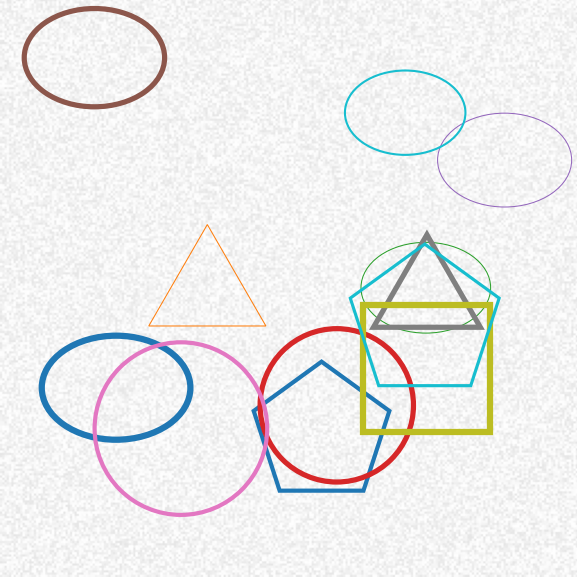[{"shape": "oval", "thickness": 3, "radius": 0.64, "center": [0.201, 0.328]}, {"shape": "pentagon", "thickness": 2, "radius": 0.62, "center": [0.557, 0.249]}, {"shape": "triangle", "thickness": 0.5, "radius": 0.59, "center": [0.359, 0.493]}, {"shape": "oval", "thickness": 0.5, "radius": 0.56, "center": [0.737, 0.501]}, {"shape": "circle", "thickness": 2.5, "radius": 0.66, "center": [0.583, 0.297]}, {"shape": "oval", "thickness": 0.5, "radius": 0.58, "center": [0.874, 0.722]}, {"shape": "oval", "thickness": 2.5, "radius": 0.61, "center": [0.164, 0.899]}, {"shape": "circle", "thickness": 2, "radius": 0.75, "center": [0.313, 0.257]}, {"shape": "triangle", "thickness": 2.5, "radius": 0.53, "center": [0.739, 0.486]}, {"shape": "square", "thickness": 3, "radius": 0.55, "center": [0.739, 0.361]}, {"shape": "oval", "thickness": 1, "radius": 0.52, "center": [0.702, 0.804]}, {"shape": "pentagon", "thickness": 1.5, "radius": 0.68, "center": [0.735, 0.441]}]